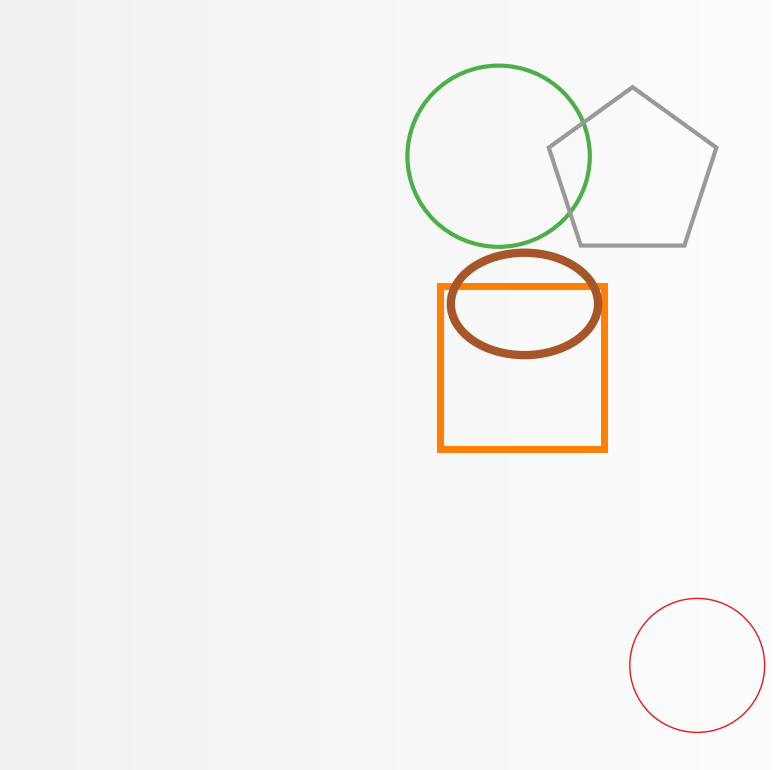[{"shape": "circle", "thickness": 0.5, "radius": 0.44, "center": [0.9, 0.136]}, {"shape": "circle", "thickness": 1.5, "radius": 0.59, "center": [0.643, 0.797]}, {"shape": "square", "thickness": 2.5, "radius": 0.53, "center": [0.673, 0.523]}, {"shape": "oval", "thickness": 3, "radius": 0.47, "center": [0.677, 0.605]}, {"shape": "pentagon", "thickness": 1.5, "radius": 0.57, "center": [0.816, 0.773]}]